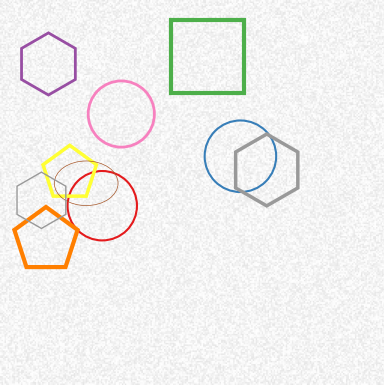[{"shape": "circle", "thickness": 1.5, "radius": 0.45, "center": [0.266, 0.466]}, {"shape": "circle", "thickness": 1.5, "radius": 0.46, "center": [0.624, 0.594]}, {"shape": "square", "thickness": 3, "radius": 0.47, "center": [0.539, 0.854]}, {"shape": "hexagon", "thickness": 2, "radius": 0.4, "center": [0.126, 0.834]}, {"shape": "pentagon", "thickness": 3, "radius": 0.43, "center": [0.119, 0.376]}, {"shape": "pentagon", "thickness": 2.5, "radius": 0.36, "center": [0.181, 0.55]}, {"shape": "oval", "thickness": 0.5, "radius": 0.41, "center": [0.224, 0.524]}, {"shape": "circle", "thickness": 2, "radius": 0.43, "center": [0.315, 0.704]}, {"shape": "hexagon", "thickness": 2.5, "radius": 0.47, "center": [0.693, 0.559]}, {"shape": "hexagon", "thickness": 1, "radius": 0.37, "center": [0.108, 0.48]}]